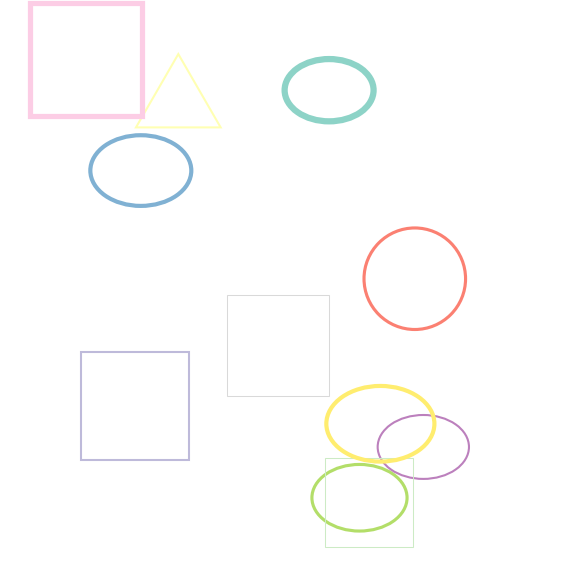[{"shape": "oval", "thickness": 3, "radius": 0.39, "center": [0.57, 0.843]}, {"shape": "triangle", "thickness": 1, "radius": 0.42, "center": [0.309, 0.821]}, {"shape": "square", "thickness": 1, "radius": 0.47, "center": [0.233, 0.296]}, {"shape": "circle", "thickness": 1.5, "radius": 0.44, "center": [0.718, 0.516]}, {"shape": "oval", "thickness": 2, "radius": 0.44, "center": [0.244, 0.704]}, {"shape": "oval", "thickness": 1.5, "radius": 0.41, "center": [0.622, 0.137]}, {"shape": "square", "thickness": 2.5, "radius": 0.49, "center": [0.148, 0.896]}, {"shape": "square", "thickness": 0.5, "radius": 0.44, "center": [0.482, 0.401]}, {"shape": "oval", "thickness": 1, "radius": 0.4, "center": [0.733, 0.225]}, {"shape": "square", "thickness": 0.5, "radius": 0.38, "center": [0.639, 0.129]}, {"shape": "oval", "thickness": 2, "radius": 0.47, "center": [0.659, 0.265]}]